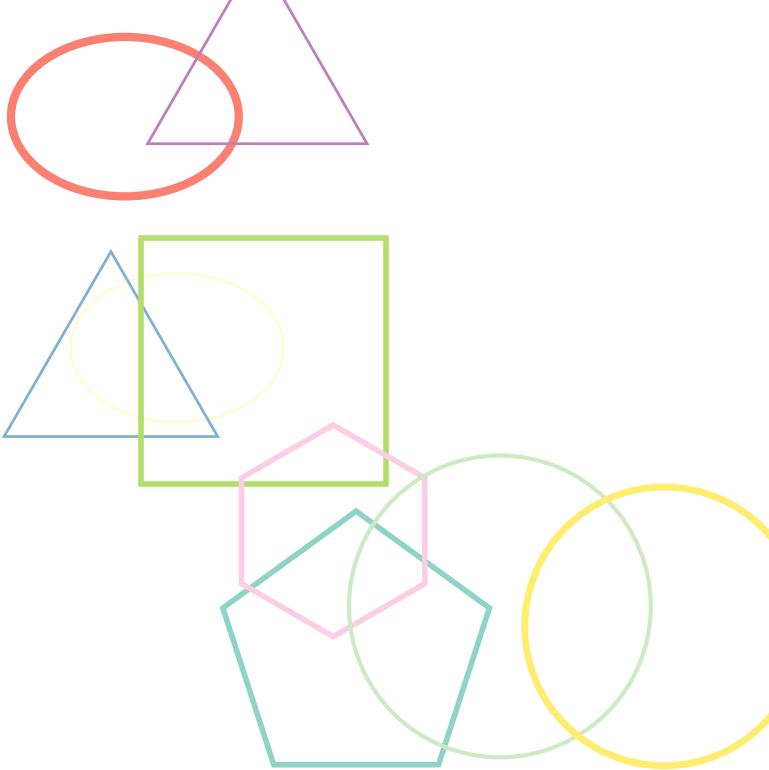[{"shape": "pentagon", "thickness": 2, "radius": 0.91, "center": [0.463, 0.154]}, {"shape": "oval", "thickness": 0.5, "radius": 0.69, "center": [0.23, 0.548]}, {"shape": "oval", "thickness": 3, "radius": 0.74, "center": [0.162, 0.849]}, {"shape": "triangle", "thickness": 1, "radius": 0.8, "center": [0.144, 0.513]}, {"shape": "square", "thickness": 2, "radius": 0.8, "center": [0.342, 0.531]}, {"shape": "hexagon", "thickness": 2, "radius": 0.69, "center": [0.433, 0.311]}, {"shape": "triangle", "thickness": 1, "radius": 0.82, "center": [0.334, 0.896]}, {"shape": "circle", "thickness": 1.5, "radius": 0.98, "center": [0.649, 0.212]}, {"shape": "circle", "thickness": 2.5, "radius": 0.91, "center": [0.862, 0.186]}]